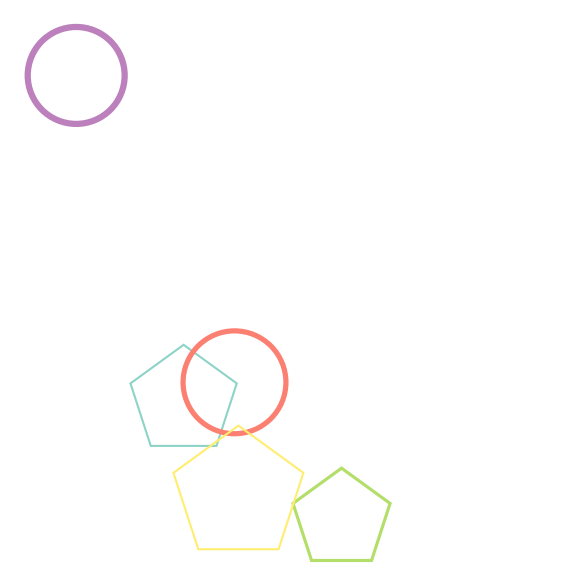[{"shape": "pentagon", "thickness": 1, "radius": 0.48, "center": [0.318, 0.305]}, {"shape": "circle", "thickness": 2.5, "radius": 0.45, "center": [0.406, 0.337]}, {"shape": "pentagon", "thickness": 1.5, "radius": 0.44, "center": [0.591, 0.1]}, {"shape": "circle", "thickness": 3, "radius": 0.42, "center": [0.132, 0.869]}, {"shape": "pentagon", "thickness": 1, "radius": 0.59, "center": [0.413, 0.144]}]